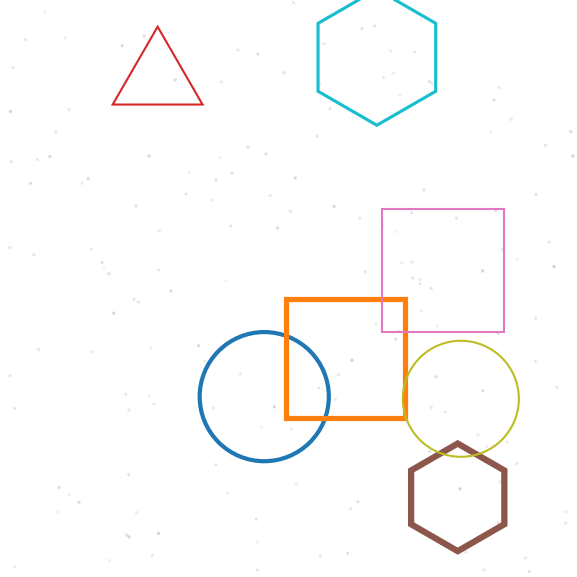[{"shape": "circle", "thickness": 2, "radius": 0.56, "center": [0.458, 0.312]}, {"shape": "square", "thickness": 2.5, "radius": 0.51, "center": [0.599, 0.378]}, {"shape": "triangle", "thickness": 1, "radius": 0.45, "center": [0.273, 0.863]}, {"shape": "hexagon", "thickness": 3, "radius": 0.47, "center": [0.793, 0.138]}, {"shape": "square", "thickness": 1, "radius": 0.53, "center": [0.767, 0.531]}, {"shape": "circle", "thickness": 1, "radius": 0.5, "center": [0.798, 0.309]}, {"shape": "hexagon", "thickness": 1.5, "radius": 0.59, "center": [0.653, 0.9]}]